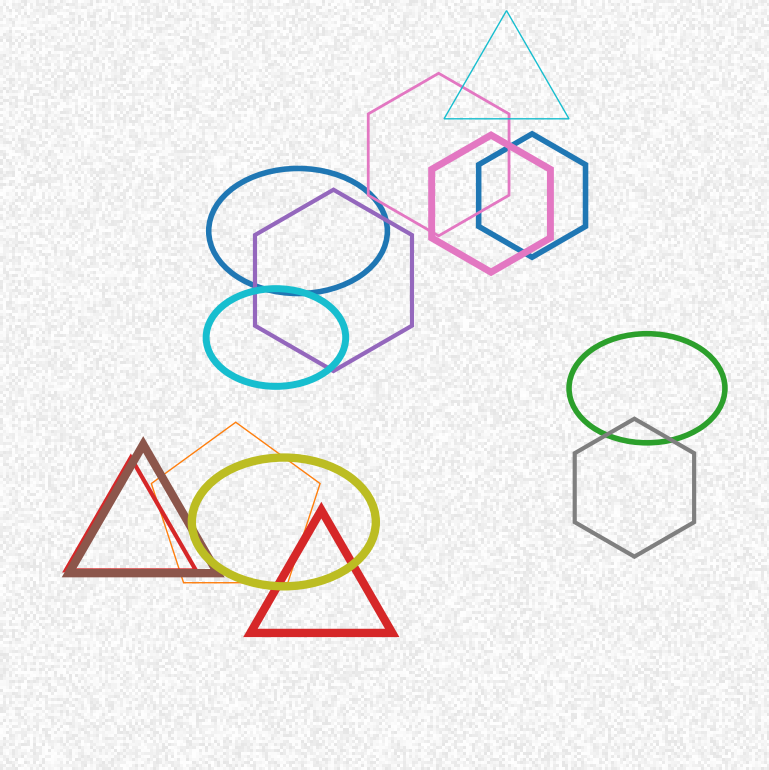[{"shape": "oval", "thickness": 2, "radius": 0.58, "center": [0.387, 0.7]}, {"shape": "hexagon", "thickness": 2, "radius": 0.4, "center": [0.691, 0.746]}, {"shape": "pentagon", "thickness": 0.5, "radius": 0.58, "center": [0.306, 0.336]}, {"shape": "oval", "thickness": 2, "radius": 0.51, "center": [0.84, 0.496]}, {"shape": "triangle", "thickness": 3, "radius": 0.53, "center": [0.417, 0.231]}, {"shape": "triangle", "thickness": 1.5, "radius": 0.49, "center": [0.17, 0.308]}, {"shape": "hexagon", "thickness": 1.5, "radius": 0.59, "center": [0.433, 0.636]}, {"shape": "triangle", "thickness": 3, "radius": 0.56, "center": [0.186, 0.311]}, {"shape": "hexagon", "thickness": 2.5, "radius": 0.45, "center": [0.638, 0.736]}, {"shape": "hexagon", "thickness": 1, "radius": 0.53, "center": [0.57, 0.799]}, {"shape": "hexagon", "thickness": 1.5, "radius": 0.45, "center": [0.824, 0.367]}, {"shape": "oval", "thickness": 3, "radius": 0.6, "center": [0.369, 0.322]}, {"shape": "oval", "thickness": 2.5, "radius": 0.45, "center": [0.358, 0.562]}, {"shape": "triangle", "thickness": 0.5, "radius": 0.47, "center": [0.658, 0.893]}]